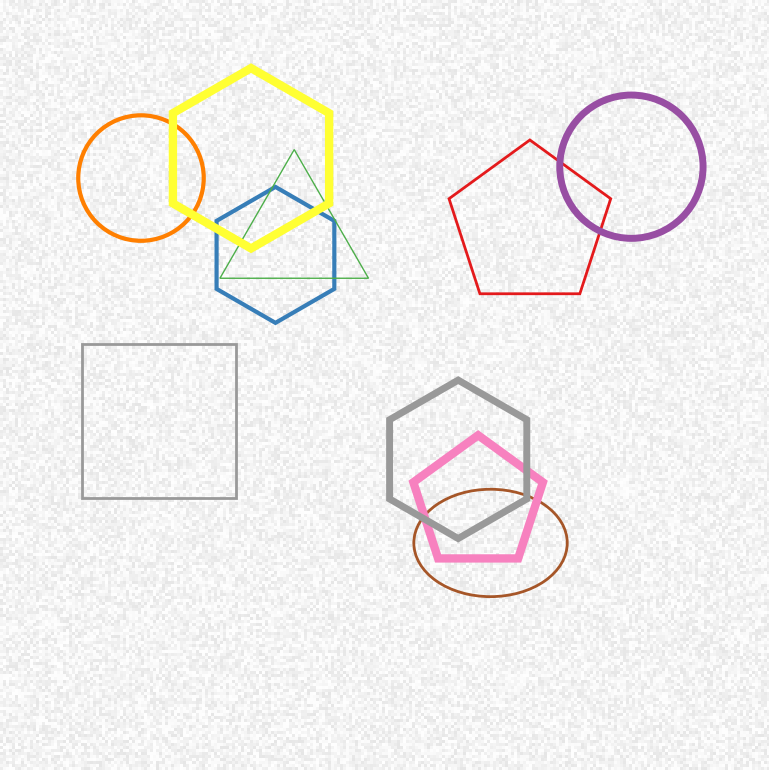[{"shape": "pentagon", "thickness": 1, "radius": 0.55, "center": [0.688, 0.708]}, {"shape": "hexagon", "thickness": 1.5, "radius": 0.44, "center": [0.358, 0.669]}, {"shape": "triangle", "thickness": 0.5, "radius": 0.56, "center": [0.382, 0.694]}, {"shape": "circle", "thickness": 2.5, "radius": 0.47, "center": [0.82, 0.784]}, {"shape": "circle", "thickness": 1.5, "radius": 0.41, "center": [0.183, 0.769]}, {"shape": "hexagon", "thickness": 3, "radius": 0.59, "center": [0.326, 0.794]}, {"shape": "oval", "thickness": 1, "radius": 0.5, "center": [0.637, 0.295]}, {"shape": "pentagon", "thickness": 3, "radius": 0.44, "center": [0.621, 0.346]}, {"shape": "square", "thickness": 1, "radius": 0.5, "center": [0.206, 0.453]}, {"shape": "hexagon", "thickness": 2.5, "radius": 0.51, "center": [0.595, 0.403]}]